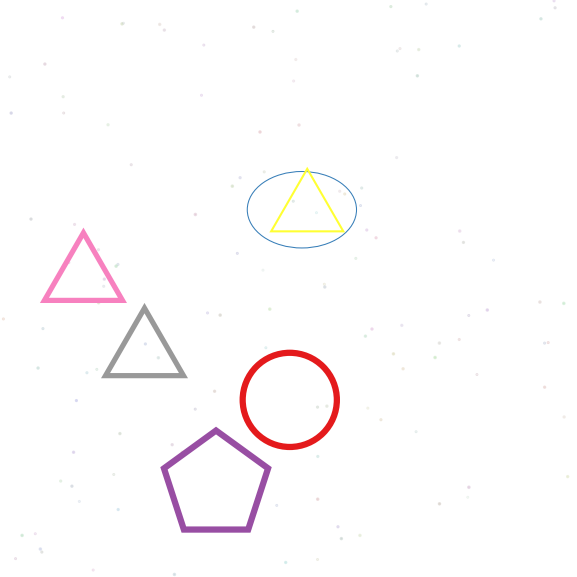[{"shape": "circle", "thickness": 3, "radius": 0.41, "center": [0.502, 0.307]}, {"shape": "oval", "thickness": 0.5, "radius": 0.47, "center": [0.523, 0.636]}, {"shape": "pentagon", "thickness": 3, "radius": 0.47, "center": [0.374, 0.159]}, {"shape": "triangle", "thickness": 1, "radius": 0.36, "center": [0.532, 0.635]}, {"shape": "triangle", "thickness": 2.5, "radius": 0.39, "center": [0.144, 0.518]}, {"shape": "triangle", "thickness": 2.5, "radius": 0.39, "center": [0.25, 0.388]}]